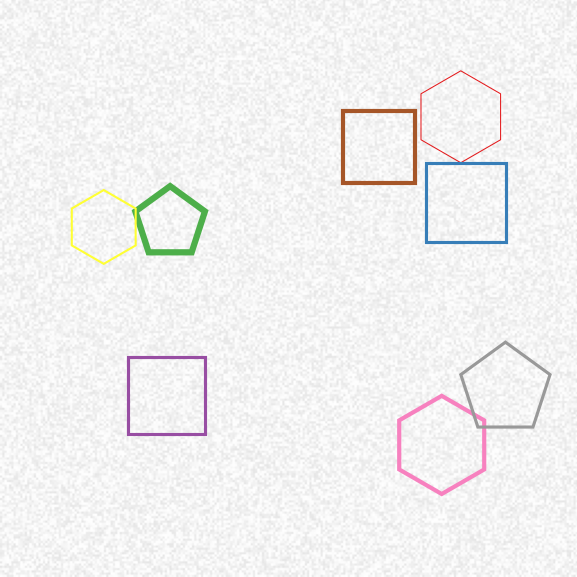[{"shape": "hexagon", "thickness": 0.5, "radius": 0.4, "center": [0.798, 0.797]}, {"shape": "square", "thickness": 1.5, "radius": 0.34, "center": [0.807, 0.648]}, {"shape": "pentagon", "thickness": 3, "radius": 0.32, "center": [0.295, 0.613]}, {"shape": "square", "thickness": 1.5, "radius": 0.33, "center": [0.289, 0.314]}, {"shape": "hexagon", "thickness": 1, "radius": 0.32, "center": [0.18, 0.606]}, {"shape": "square", "thickness": 2, "radius": 0.31, "center": [0.656, 0.744]}, {"shape": "hexagon", "thickness": 2, "radius": 0.42, "center": [0.765, 0.229]}, {"shape": "pentagon", "thickness": 1.5, "radius": 0.41, "center": [0.875, 0.325]}]